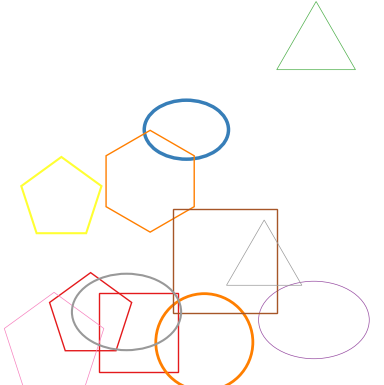[{"shape": "pentagon", "thickness": 1, "radius": 0.56, "center": [0.235, 0.18]}, {"shape": "square", "thickness": 1, "radius": 0.51, "center": [0.361, 0.136]}, {"shape": "oval", "thickness": 2.5, "radius": 0.55, "center": [0.484, 0.663]}, {"shape": "triangle", "thickness": 0.5, "radius": 0.59, "center": [0.821, 0.878]}, {"shape": "oval", "thickness": 0.5, "radius": 0.72, "center": [0.815, 0.169]}, {"shape": "circle", "thickness": 2, "radius": 0.63, "center": [0.531, 0.111]}, {"shape": "hexagon", "thickness": 1, "radius": 0.66, "center": [0.39, 0.529]}, {"shape": "pentagon", "thickness": 1.5, "radius": 0.55, "center": [0.159, 0.483]}, {"shape": "square", "thickness": 1, "radius": 0.68, "center": [0.584, 0.322]}, {"shape": "pentagon", "thickness": 0.5, "radius": 0.68, "center": [0.14, 0.105]}, {"shape": "oval", "thickness": 1.5, "radius": 0.71, "center": [0.329, 0.19]}, {"shape": "triangle", "thickness": 0.5, "radius": 0.57, "center": [0.686, 0.316]}]